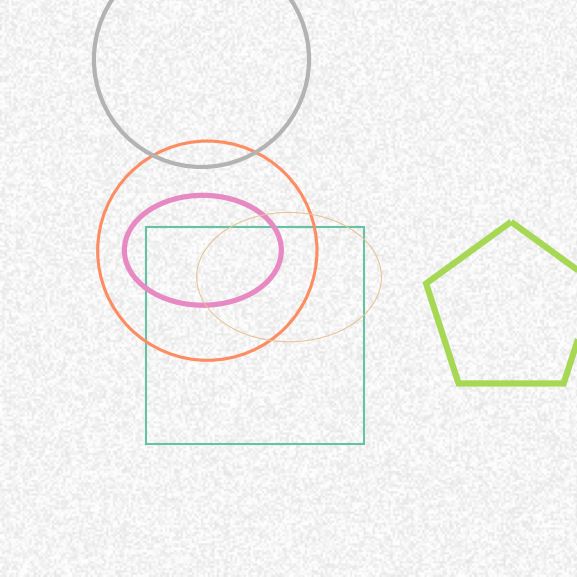[{"shape": "square", "thickness": 1, "radius": 0.94, "center": [0.442, 0.418]}, {"shape": "circle", "thickness": 1.5, "radius": 0.95, "center": [0.359, 0.565]}, {"shape": "oval", "thickness": 2.5, "radius": 0.68, "center": [0.351, 0.566]}, {"shape": "pentagon", "thickness": 3, "radius": 0.77, "center": [0.885, 0.46]}, {"shape": "oval", "thickness": 0.5, "radius": 0.8, "center": [0.501, 0.519]}, {"shape": "circle", "thickness": 2, "radius": 0.93, "center": [0.349, 0.896]}]